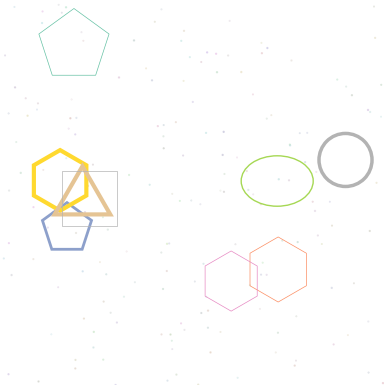[{"shape": "pentagon", "thickness": 0.5, "radius": 0.48, "center": [0.192, 0.882]}, {"shape": "hexagon", "thickness": 0.5, "radius": 0.42, "center": [0.723, 0.3]}, {"shape": "pentagon", "thickness": 2, "radius": 0.34, "center": [0.174, 0.407]}, {"shape": "hexagon", "thickness": 0.5, "radius": 0.39, "center": [0.6, 0.27]}, {"shape": "oval", "thickness": 1, "radius": 0.47, "center": [0.72, 0.53]}, {"shape": "hexagon", "thickness": 3, "radius": 0.39, "center": [0.156, 0.531]}, {"shape": "triangle", "thickness": 3, "radius": 0.42, "center": [0.214, 0.485]}, {"shape": "circle", "thickness": 2.5, "radius": 0.34, "center": [0.897, 0.585]}, {"shape": "square", "thickness": 0.5, "radius": 0.36, "center": [0.232, 0.484]}]